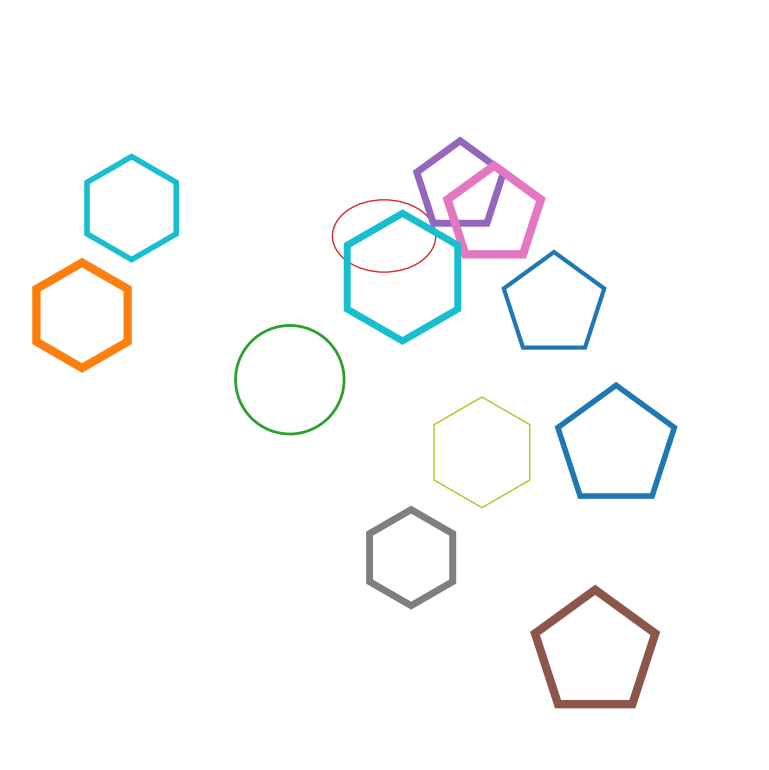[{"shape": "pentagon", "thickness": 1.5, "radius": 0.34, "center": [0.719, 0.604]}, {"shape": "pentagon", "thickness": 2, "radius": 0.4, "center": [0.8, 0.42]}, {"shape": "hexagon", "thickness": 3, "radius": 0.34, "center": [0.107, 0.591]}, {"shape": "circle", "thickness": 1, "radius": 0.35, "center": [0.376, 0.507]}, {"shape": "oval", "thickness": 0.5, "radius": 0.34, "center": [0.499, 0.694]}, {"shape": "pentagon", "thickness": 2.5, "radius": 0.3, "center": [0.598, 0.758]}, {"shape": "pentagon", "thickness": 3, "radius": 0.41, "center": [0.773, 0.152]}, {"shape": "pentagon", "thickness": 3, "radius": 0.32, "center": [0.642, 0.721]}, {"shape": "hexagon", "thickness": 2.5, "radius": 0.31, "center": [0.534, 0.276]}, {"shape": "hexagon", "thickness": 0.5, "radius": 0.36, "center": [0.626, 0.413]}, {"shape": "hexagon", "thickness": 2, "radius": 0.33, "center": [0.171, 0.73]}, {"shape": "hexagon", "thickness": 2.5, "radius": 0.41, "center": [0.523, 0.64]}]